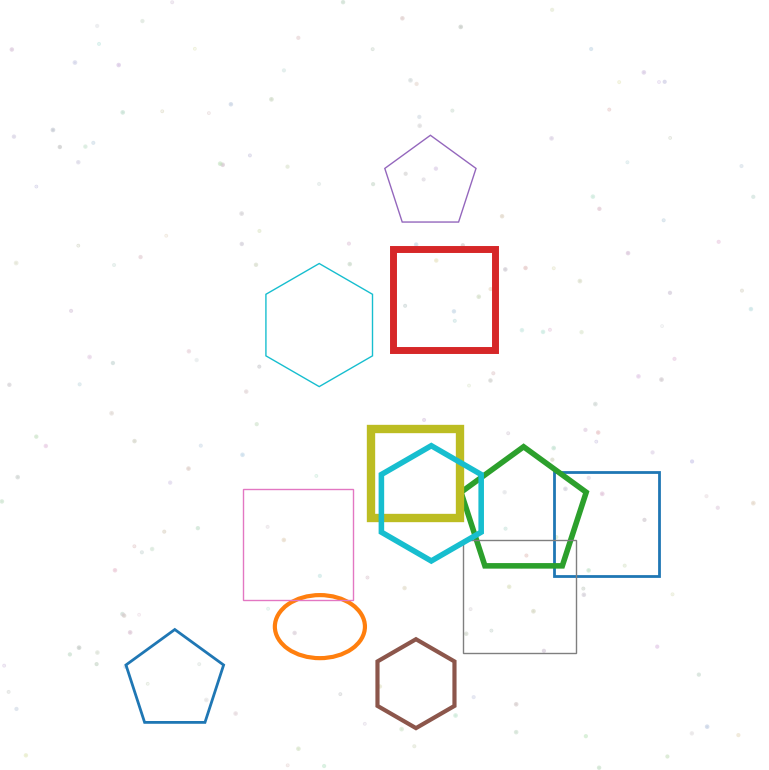[{"shape": "pentagon", "thickness": 1, "radius": 0.33, "center": [0.227, 0.116]}, {"shape": "square", "thickness": 1, "radius": 0.34, "center": [0.788, 0.319]}, {"shape": "oval", "thickness": 1.5, "radius": 0.29, "center": [0.415, 0.186]}, {"shape": "pentagon", "thickness": 2, "radius": 0.43, "center": [0.68, 0.334]}, {"shape": "square", "thickness": 2.5, "radius": 0.33, "center": [0.577, 0.611]}, {"shape": "pentagon", "thickness": 0.5, "radius": 0.31, "center": [0.559, 0.762]}, {"shape": "hexagon", "thickness": 1.5, "radius": 0.29, "center": [0.54, 0.112]}, {"shape": "square", "thickness": 0.5, "radius": 0.36, "center": [0.387, 0.293]}, {"shape": "square", "thickness": 0.5, "radius": 0.37, "center": [0.675, 0.225]}, {"shape": "square", "thickness": 3, "radius": 0.29, "center": [0.54, 0.384]}, {"shape": "hexagon", "thickness": 2, "radius": 0.37, "center": [0.56, 0.346]}, {"shape": "hexagon", "thickness": 0.5, "radius": 0.4, "center": [0.415, 0.578]}]